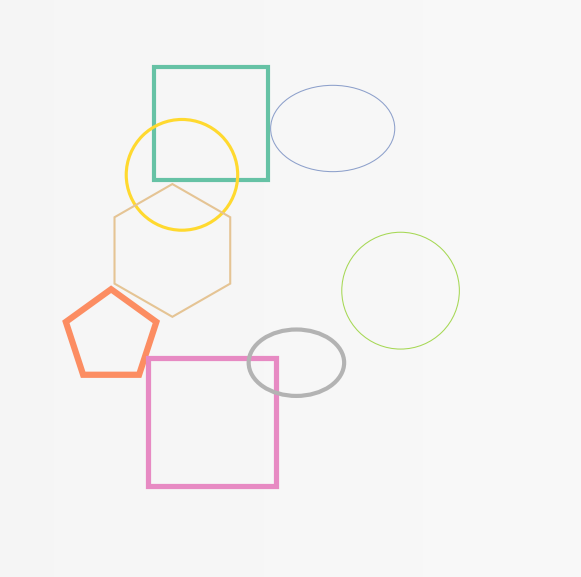[{"shape": "square", "thickness": 2, "radius": 0.49, "center": [0.363, 0.785]}, {"shape": "pentagon", "thickness": 3, "radius": 0.41, "center": [0.191, 0.416]}, {"shape": "oval", "thickness": 0.5, "radius": 0.53, "center": [0.572, 0.777]}, {"shape": "square", "thickness": 2.5, "radius": 0.55, "center": [0.365, 0.268]}, {"shape": "circle", "thickness": 0.5, "radius": 0.51, "center": [0.689, 0.496]}, {"shape": "circle", "thickness": 1.5, "radius": 0.48, "center": [0.313, 0.696]}, {"shape": "hexagon", "thickness": 1, "radius": 0.57, "center": [0.297, 0.565]}, {"shape": "oval", "thickness": 2, "radius": 0.41, "center": [0.51, 0.371]}]